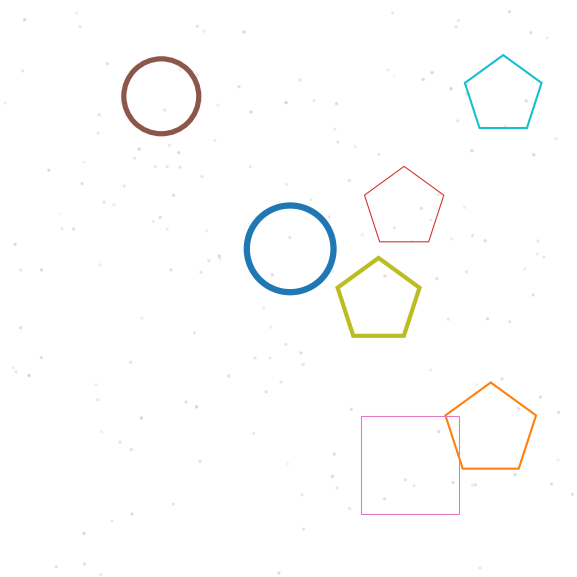[{"shape": "circle", "thickness": 3, "radius": 0.38, "center": [0.502, 0.568]}, {"shape": "pentagon", "thickness": 1, "radius": 0.41, "center": [0.85, 0.254]}, {"shape": "pentagon", "thickness": 0.5, "radius": 0.36, "center": [0.7, 0.639]}, {"shape": "circle", "thickness": 2.5, "radius": 0.32, "center": [0.279, 0.832]}, {"shape": "square", "thickness": 0.5, "radius": 0.42, "center": [0.71, 0.195]}, {"shape": "pentagon", "thickness": 2, "radius": 0.37, "center": [0.656, 0.478]}, {"shape": "pentagon", "thickness": 1, "radius": 0.35, "center": [0.871, 0.834]}]